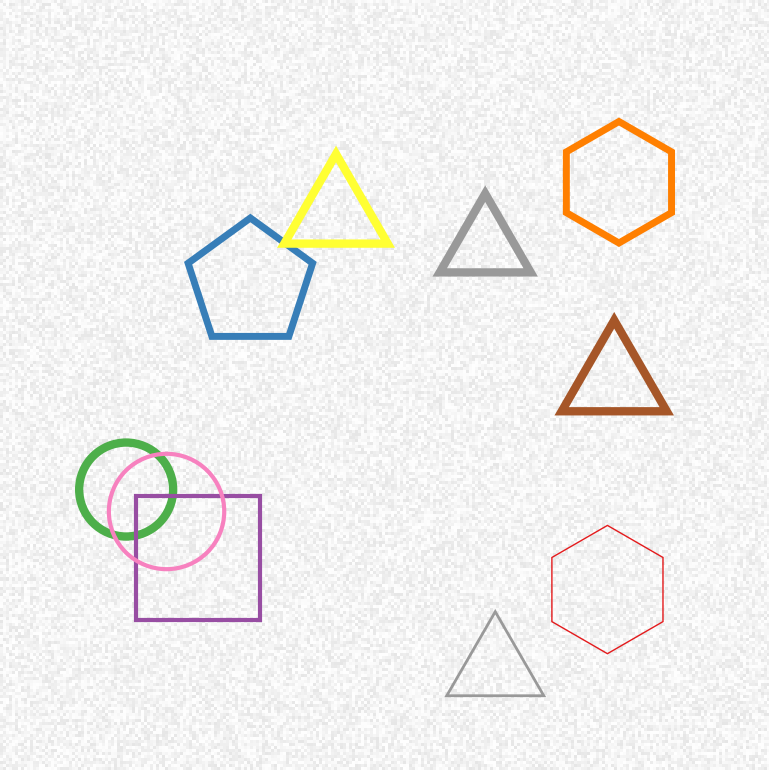[{"shape": "hexagon", "thickness": 0.5, "radius": 0.42, "center": [0.789, 0.234]}, {"shape": "pentagon", "thickness": 2.5, "radius": 0.43, "center": [0.325, 0.632]}, {"shape": "circle", "thickness": 3, "radius": 0.31, "center": [0.164, 0.364]}, {"shape": "square", "thickness": 1.5, "radius": 0.4, "center": [0.257, 0.275]}, {"shape": "hexagon", "thickness": 2.5, "radius": 0.39, "center": [0.804, 0.763]}, {"shape": "triangle", "thickness": 3, "radius": 0.39, "center": [0.436, 0.722]}, {"shape": "triangle", "thickness": 3, "radius": 0.39, "center": [0.798, 0.505]}, {"shape": "circle", "thickness": 1.5, "radius": 0.37, "center": [0.216, 0.336]}, {"shape": "triangle", "thickness": 3, "radius": 0.34, "center": [0.63, 0.68]}, {"shape": "triangle", "thickness": 1, "radius": 0.36, "center": [0.643, 0.133]}]